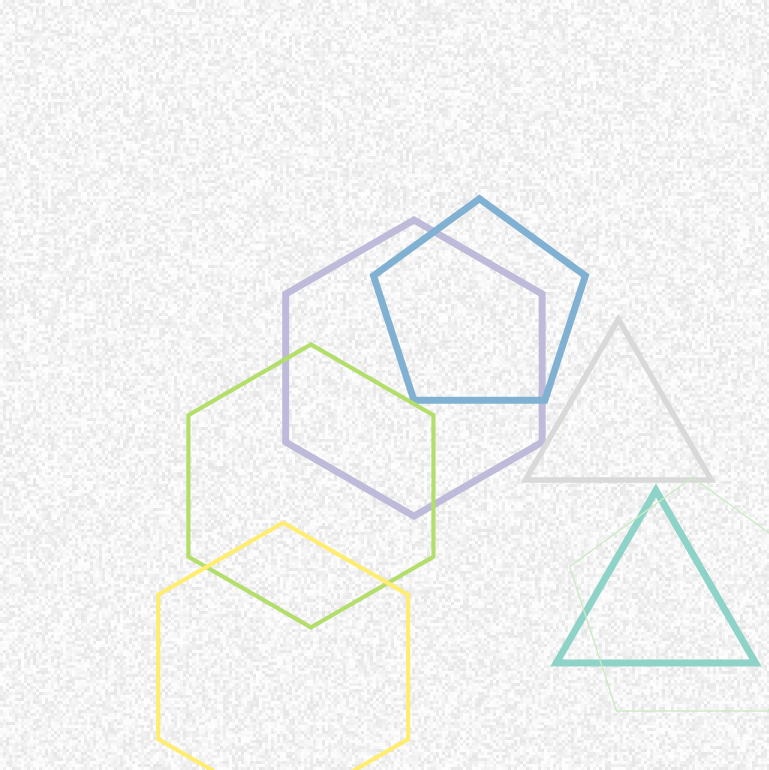[{"shape": "triangle", "thickness": 2.5, "radius": 0.75, "center": [0.852, 0.214]}, {"shape": "hexagon", "thickness": 2.5, "radius": 0.96, "center": [0.538, 0.522]}, {"shape": "pentagon", "thickness": 2.5, "radius": 0.72, "center": [0.623, 0.597]}, {"shape": "hexagon", "thickness": 1.5, "radius": 0.92, "center": [0.404, 0.369]}, {"shape": "triangle", "thickness": 2, "radius": 0.7, "center": [0.803, 0.446]}, {"shape": "pentagon", "thickness": 0.5, "radius": 0.84, "center": [0.899, 0.212]}, {"shape": "hexagon", "thickness": 1.5, "radius": 0.94, "center": [0.368, 0.134]}]